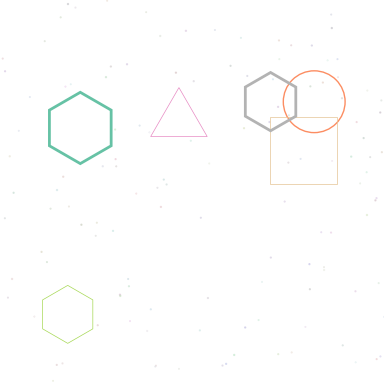[{"shape": "hexagon", "thickness": 2, "radius": 0.46, "center": [0.209, 0.668]}, {"shape": "circle", "thickness": 1, "radius": 0.4, "center": [0.816, 0.736]}, {"shape": "triangle", "thickness": 0.5, "radius": 0.42, "center": [0.465, 0.688]}, {"shape": "hexagon", "thickness": 0.5, "radius": 0.38, "center": [0.176, 0.183]}, {"shape": "square", "thickness": 0.5, "radius": 0.43, "center": [0.789, 0.61]}, {"shape": "hexagon", "thickness": 2, "radius": 0.38, "center": [0.703, 0.736]}]